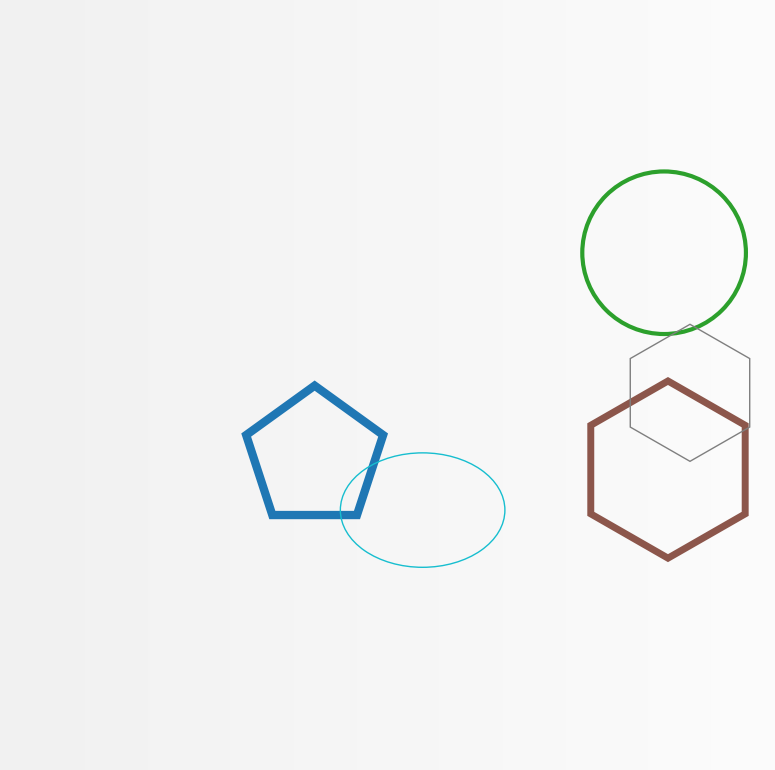[{"shape": "pentagon", "thickness": 3, "radius": 0.46, "center": [0.406, 0.406]}, {"shape": "circle", "thickness": 1.5, "radius": 0.53, "center": [0.857, 0.672]}, {"shape": "hexagon", "thickness": 2.5, "radius": 0.58, "center": [0.862, 0.39]}, {"shape": "hexagon", "thickness": 0.5, "radius": 0.44, "center": [0.89, 0.49]}, {"shape": "oval", "thickness": 0.5, "radius": 0.53, "center": [0.545, 0.338]}]